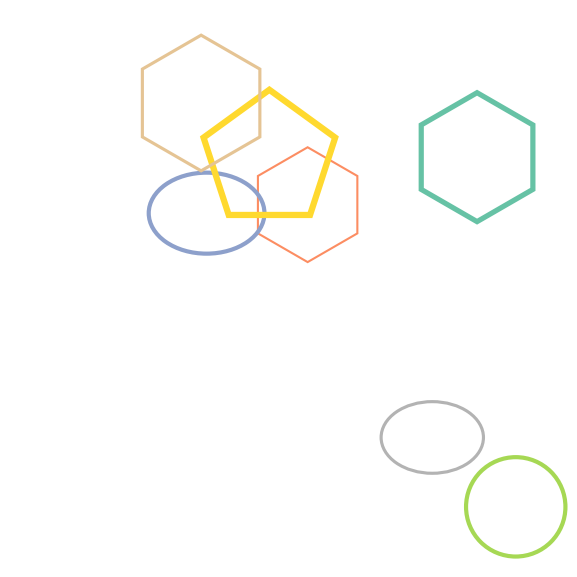[{"shape": "hexagon", "thickness": 2.5, "radius": 0.56, "center": [0.826, 0.727]}, {"shape": "hexagon", "thickness": 1, "radius": 0.5, "center": [0.533, 0.645]}, {"shape": "oval", "thickness": 2, "radius": 0.5, "center": [0.358, 0.63]}, {"shape": "circle", "thickness": 2, "radius": 0.43, "center": [0.893, 0.121]}, {"shape": "pentagon", "thickness": 3, "radius": 0.6, "center": [0.466, 0.724]}, {"shape": "hexagon", "thickness": 1.5, "radius": 0.59, "center": [0.348, 0.821]}, {"shape": "oval", "thickness": 1.5, "radius": 0.44, "center": [0.749, 0.242]}]